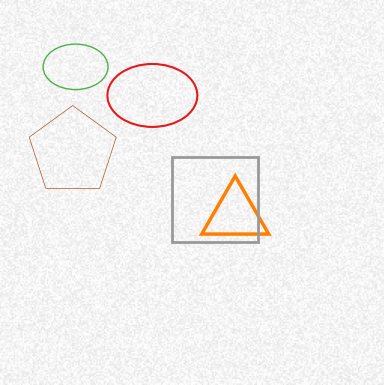[{"shape": "oval", "thickness": 1.5, "radius": 0.58, "center": [0.396, 0.752]}, {"shape": "oval", "thickness": 1, "radius": 0.42, "center": [0.196, 0.826]}, {"shape": "triangle", "thickness": 2.5, "radius": 0.5, "center": [0.611, 0.442]}, {"shape": "pentagon", "thickness": 0.5, "radius": 0.59, "center": [0.189, 0.607]}, {"shape": "square", "thickness": 2, "radius": 0.56, "center": [0.558, 0.482]}]